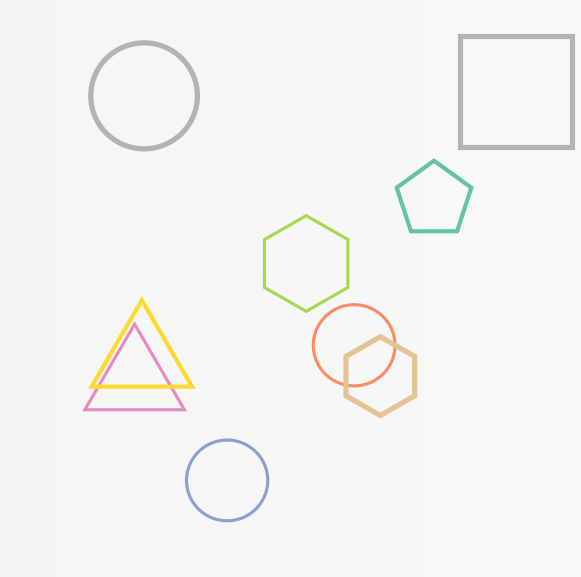[{"shape": "pentagon", "thickness": 2, "radius": 0.34, "center": [0.747, 0.653]}, {"shape": "circle", "thickness": 1.5, "radius": 0.35, "center": [0.609, 0.401]}, {"shape": "circle", "thickness": 1.5, "radius": 0.35, "center": [0.391, 0.167]}, {"shape": "triangle", "thickness": 1.5, "radius": 0.49, "center": [0.232, 0.339]}, {"shape": "hexagon", "thickness": 1.5, "radius": 0.41, "center": [0.527, 0.543]}, {"shape": "triangle", "thickness": 2, "radius": 0.5, "center": [0.244, 0.379]}, {"shape": "hexagon", "thickness": 2.5, "radius": 0.34, "center": [0.654, 0.348]}, {"shape": "circle", "thickness": 2.5, "radius": 0.46, "center": [0.248, 0.833]}, {"shape": "square", "thickness": 2.5, "radius": 0.48, "center": [0.888, 0.841]}]